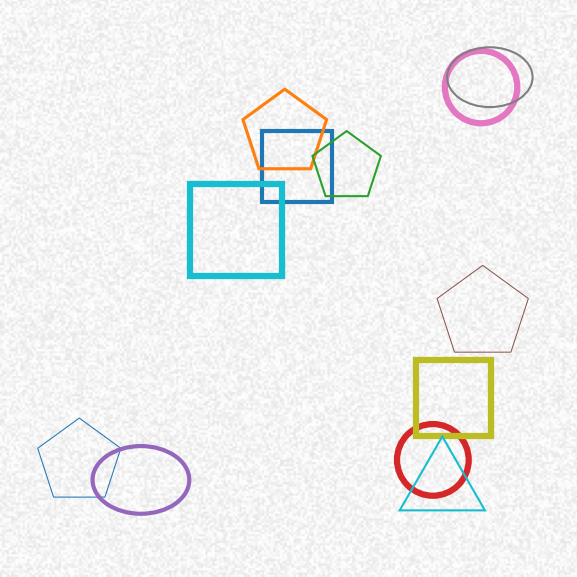[{"shape": "pentagon", "thickness": 0.5, "radius": 0.38, "center": [0.137, 0.2]}, {"shape": "square", "thickness": 2, "radius": 0.31, "center": [0.514, 0.711]}, {"shape": "pentagon", "thickness": 1.5, "radius": 0.38, "center": [0.493, 0.769]}, {"shape": "pentagon", "thickness": 1, "radius": 0.31, "center": [0.6, 0.71]}, {"shape": "circle", "thickness": 3, "radius": 0.31, "center": [0.75, 0.203]}, {"shape": "oval", "thickness": 2, "radius": 0.42, "center": [0.244, 0.168]}, {"shape": "pentagon", "thickness": 0.5, "radius": 0.42, "center": [0.836, 0.457]}, {"shape": "circle", "thickness": 3, "radius": 0.31, "center": [0.833, 0.848]}, {"shape": "oval", "thickness": 1, "radius": 0.37, "center": [0.848, 0.865]}, {"shape": "square", "thickness": 3, "radius": 0.33, "center": [0.785, 0.31]}, {"shape": "square", "thickness": 3, "radius": 0.4, "center": [0.409, 0.601]}, {"shape": "triangle", "thickness": 1, "radius": 0.43, "center": [0.766, 0.158]}]